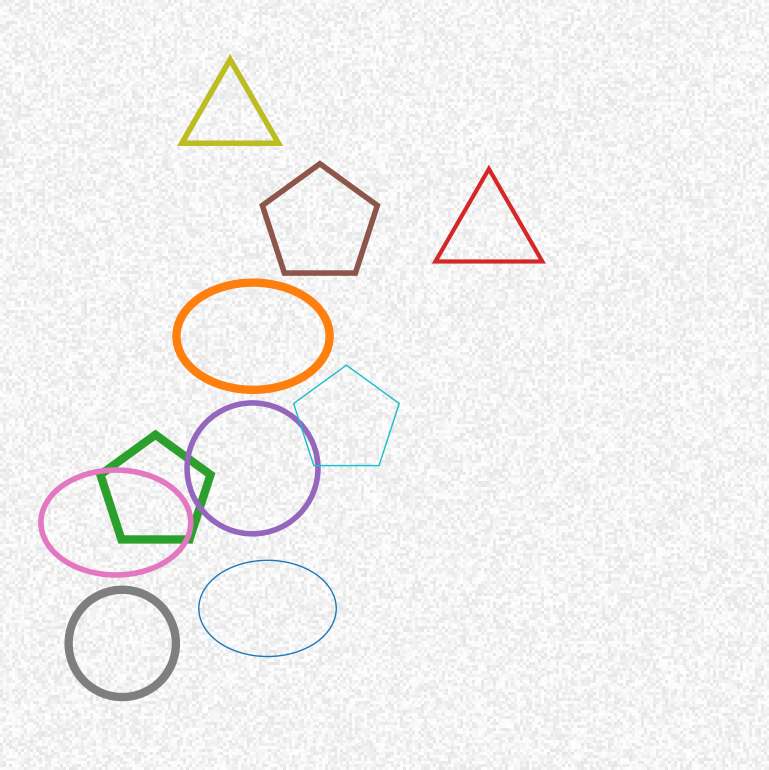[{"shape": "oval", "thickness": 0.5, "radius": 0.45, "center": [0.347, 0.21]}, {"shape": "oval", "thickness": 3, "radius": 0.5, "center": [0.329, 0.563]}, {"shape": "pentagon", "thickness": 3, "radius": 0.38, "center": [0.202, 0.36]}, {"shape": "triangle", "thickness": 1.5, "radius": 0.4, "center": [0.635, 0.7]}, {"shape": "circle", "thickness": 2, "radius": 0.42, "center": [0.328, 0.392]}, {"shape": "pentagon", "thickness": 2, "radius": 0.39, "center": [0.415, 0.709]}, {"shape": "oval", "thickness": 2, "radius": 0.49, "center": [0.15, 0.321]}, {"shape": "circle", "thickness": 3, "radius": 0.35, "center": [0.159, 0.164]}, {"shape": "triangle", "thickness": 2, "radius": 0.36, "center": [0.299, 0.85]}, {"shape": "pentagon", "thickness": 0.5, "radius": 0.36, "center": [0.45, 0.454]}]